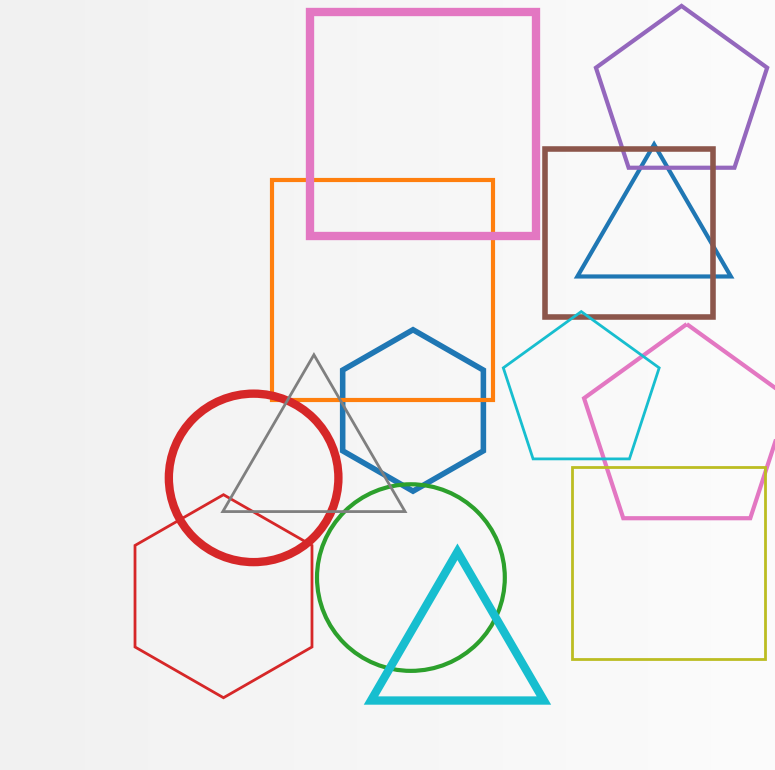[{"shape": "triangle", "thickness": 1.5, "radius": 0.57, "center": [0.844, 0.698]}, {"shape": "hexagon", "thickness": 2, "radius": 0.52, "center": [0.533, 0.467]}, {"shape": "square", "thickness": 1.5, "radius": 0.71, "center": [0.494, 0.624]}, {"shape": "circle", "thickness": 1.5, "radius": 0.61, "center": [0.53, 0.25]}, {"shape": "hexagon", "thickness": 1, "radius": 0.66, "center": [0.288, 0.226]}, {"shape": "circle", "thickness": 3, "radius": 0.55, "center": [0.327, 0.379]}, {"shape": "pentagon", "thickness": 1.5, "radius": 0.58, "center": [0.879, 0.876]}, {"shape": "square", "thickness": 2, "radius": 0.54, "center": [0.811, 0.697]}, {"shape": "square", "thickness": 3, "radius": 0.73, "center": [0.546, 0.839]}, {"shape": "pentagon", "thickness": 1.5, "radius": 0.7, "center": [0.886, 0.44]}, {"shape": "triangle", "thickness": 1, "radius": 0.68, "center": [0.405, 0.403]}, {"shape": "square", "thickness": 1, "radius": 0.62, "center": [0.863, 0.269]}, {"shape": "pentagon", "thickness": 1, "radius": 0.53, "center": [0.75, 0.49]}, {"shape": "triangle", "thickness": 3, "radius": 0.64, "center": [0.59, 0.155]}]